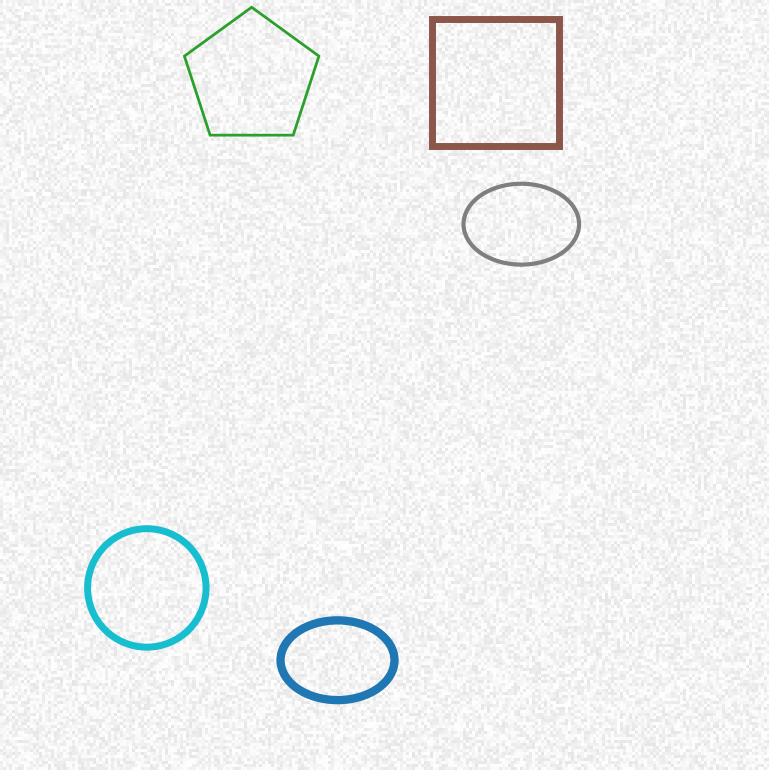[{"shape": "oval", "thickness": 3, "radius": 0.37, "center": [0.438, 0.143]}, {"shape": "pentagon", "thickness": 1, "radius": 0.46, "center": [0.327, 0.899]}, {"shape": "square", "thickness": 2.5, "radius": 0.41, "center": [0.643, 0.893]}, {"shape": "oval", "thickness": 1.5, "radius": 0.38, "center": [0.677, 0.709]}, {"shape": "circle", "thickness": 2.5, "radius": 0.38, "center": [0.191, 0.236]}]